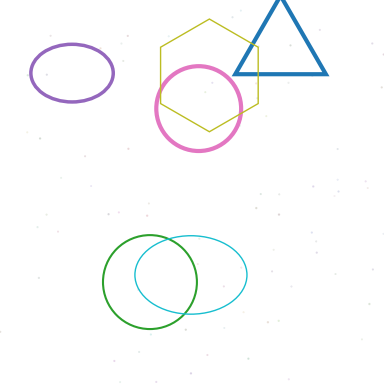[{"shape": "triangle", "thickness": 3, "radius": 0.68, "center": [0.729, 0.875]}, {"shape": "circle", "thickness": 1.5, "radius": 0.61, "center": [0.389, 0.267]}, {"shape": "oval", "thickness": 2.5, "radius": 0.53, "center": [0.187, 0.81]}, {"shape": "circle", "thickness": 3, "radius": 0.55, "center": [0.516, 0.718]}, {"shape": "hexagon", "thickness": 1, "radius": 0.73, "center": [0.544, 0.804]}, {"shape": "oval", "thickness": 1, "radius": 0.73, "center": [0.496, 0.286]}]